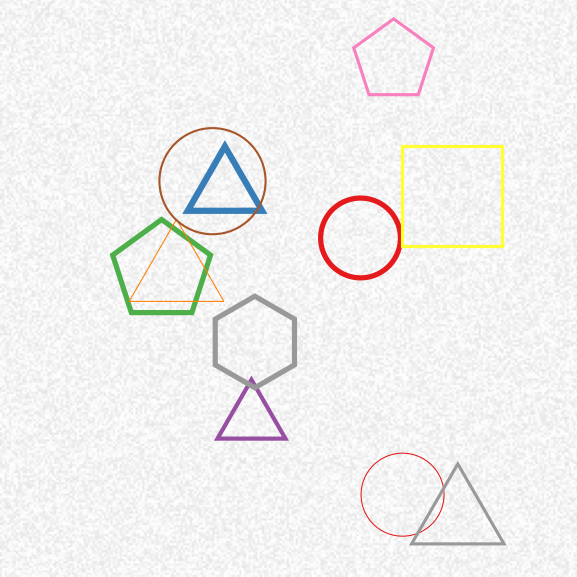[{"shape": "circle", "thickness": 0.5, "radius": 0.36, "center": [0.697, 0.143]}, {"shape": "circle", "thickness": 2.5, "radius": 0.35, "center": [0.624, 0.587]}, {"shape": "triangle", "thickness": 3, "radius": 0.37, "center": [0.389, 0.671]}, {"shape": "pentagon", "thickness": 2.5, "radius": 0.45, "center": [0.28, 0.53]}, {"shape": "triangle", "thickness": 2, "radius": 0.34, "center": [0.435, 0.274]}, {"shape": "triangle", "thickness": 0.5, "radius": 0.47, "center": [0.306, 0.525]}, {"shape": "square", "thickness": 1.5, "radius": 0.43, "center": [0.782, 0.66]}, {"shape": "circle", "thickness": 1, "radius": 0.46, "center": [0.368, 0.685]}, {"shape": "pentagon", "thickness": 1.5, "radius": 0.36, "center": [0.682, 0.894]}, {"shape": "triangle", "thickness": 1.5, "radius": 0.46, "center": [0.793, 0.103]}, {"shape": "hexagon", "thickness": 2.5, "radius": 0.4, "center": [0.441, 0.407]}]